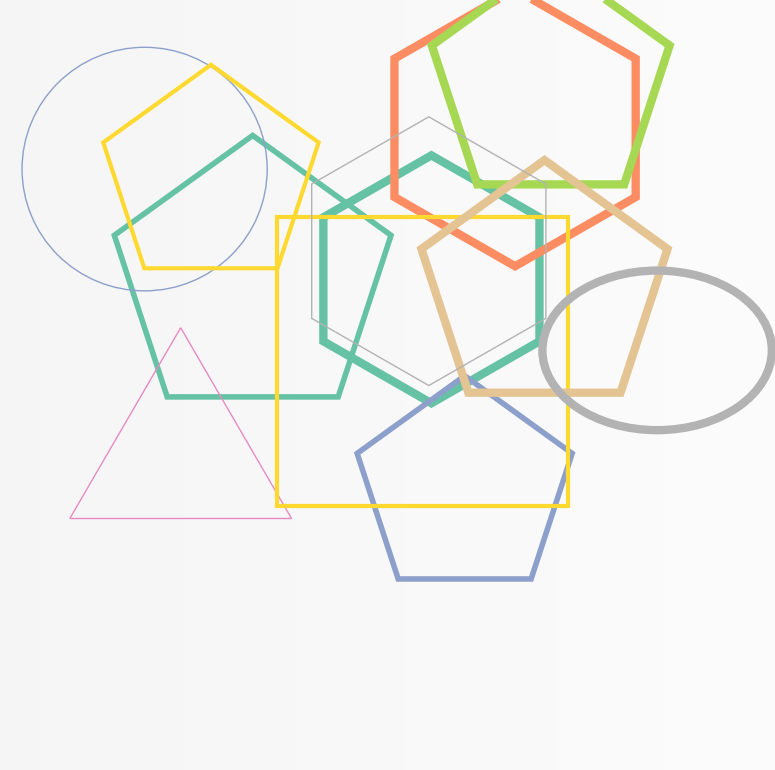[{"shape": "pentagon", "thickness": 2, "radius": 0.94, "center": [0.326, 0.636]}, {"shape": "hexagon", "thickness": 3, "radius": 0.8, "center": [0.557, 0.637]}, {"shape": "hexagon", "thickness": 3, "radius": 0.9, "center": [0.665, 0.834]}, {"shape": "circle", "thickness": 0.5, "radius": 0.79, "center": [0.187, 0.78]}, {"shape": "pentagon", "thickness": 2, "radius": 0.73, "center": [0.6, 0.366]}, {"shape": "triangle", "thickness": 0.5, "radius": 0.83, "center": [0.233, 0.409]}, {"shape": "pentagon", "thickness": 3, "radius": 0.81, "center": [0.711, 0.891]}, {"shape": "square", "thickness": 1.5, "radius": 0.94, "center": [0.546, 0.53]}, {"shape": "pentagon", "thickness": 1.5, "radius": 0.73, "center": [0.272, 0.77]}, {"shape": "pentagon", "thickness": 3, "radius": 0.83, "center": [0.703, 0.625]}, {"shape": "oval", "thickness": 3, "radius": 0.74, "center": [0.848, 0.545]}, {"shape": "hexagon", "thickness": 0.5, "radius": 0.87, "center": [0.553, 0.674]}]